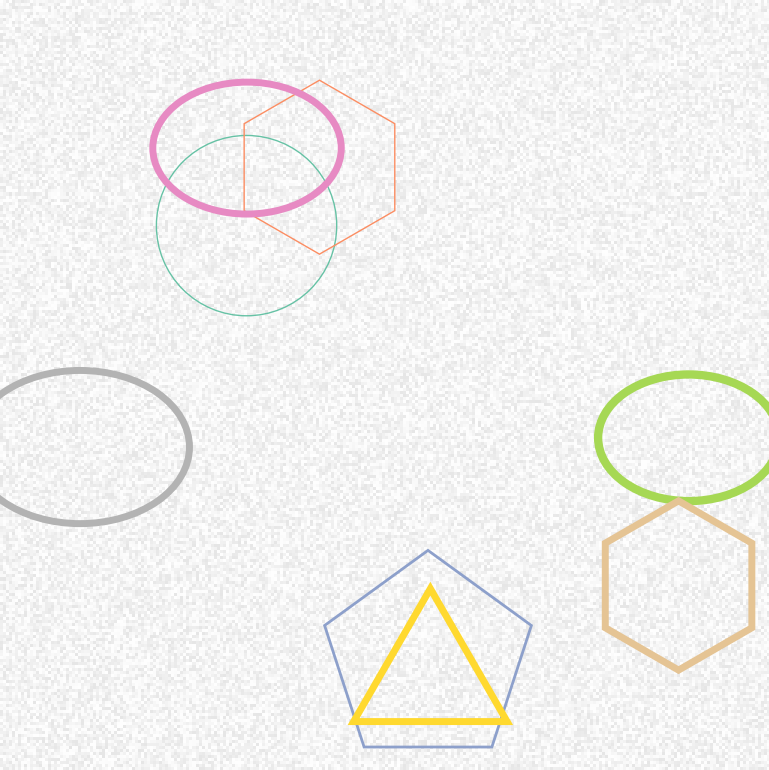[{"shape": "circle", "thickness": 0.5, "radius": 0.59, "center": [0.32, 0.707]}, {"shape": "hexagon", "thickness": 0.5, "radius": 0.56, "center": [0.415, 0.783]}, {"shape": "pentagon", "thickness": 1, "radius": 0.71, "center": [0.556, 0.144]}, {"shape": "oval", "thickness": 2.5, "radius": 0.61, "center": [0.321, 0.808]}, {"shape": "oval", "thickness": 3, "radius": 0.59, "center": [0.894, 0.431]}, {"shape": "triangle", "thickness": 2.5, "radius": 0.58, "center": [0.559, 0.12]}, {"shape": "hexagon", "thickness": 2.5, "radius": 0.55, "center": [0.881, 0.24]}, {"shape": "oval", "thickness": 2.5, "radius": 0.71, "center": [0.104, 0.419]}]